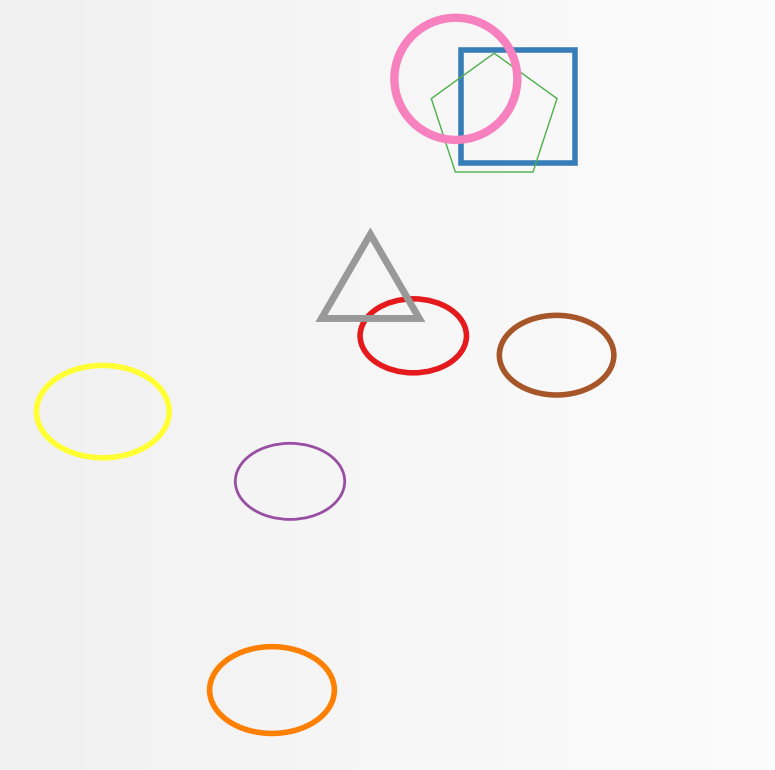[{"shape": "oval", "thickness": 2, "radius": 0.34, "center": [0.533, 0.564]}, {"shape": "square", "thickness": 2, "radius": 0.37, "center": [0.669, 0.861]}, {"shape": "pentagon", "thickness": 0.5, "radius": 0.43, "center": [0.638, 0.846]}, {"shape": "oval", "thickness": 1, "radius": 0.35, "center": [0.374, 0.375]}, {"shape": "oval", "thickness": 2, "radius": 0.4, "center": [0.351, 0.104]}, {"shape": "oval", "thickness": 2, "radius": 0.43, "center": [0.133, 0.465]}, {"shape": "oval", "thickness": 2, "radius": 0.37, "center": [0.718, 0.539]}, {"shape": "circle", "thickness": 3, "radius": 0.4, "center": [0.588, 0.898]}, {"shape": "triangle", "thickness": 2.5, "radius": 0.36, "center": [0.478, 0.623]}]